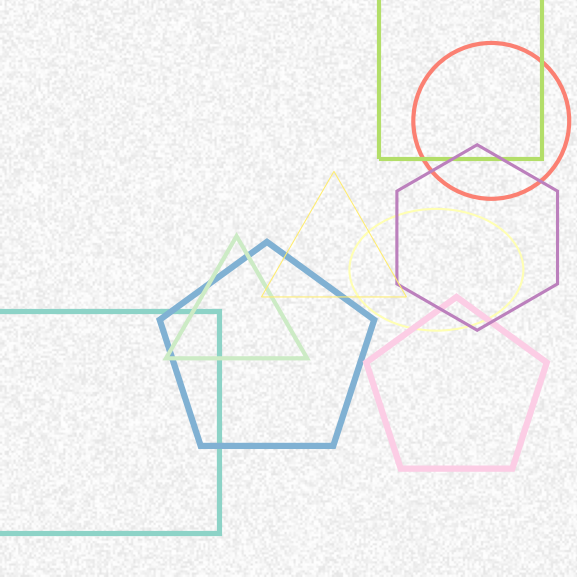[{"shape": "square", "thickness": 2.5, "radius": 0.96, "center": [0.188, 0.269]}, {"shape": "oval", "thickness": 1, "radius": 0.75, "center": [0.756, 0.532]}, {"shape": "circle", "thickness": 2, "radius": 0.67, "center": [0.851, 0.79]}, {"shape": "pentagon", "thickness": 3, "radius": 0.98, "center": [0.462, 0.385]}, {"shape": "square", "thickness": 2, "radius": 0.71, "center": [0.798, 0.865]}, {"shape": "pentagon", "thickness": 3, "radius": 0.82, "center": [0.79, 0.321]}, {"shape": "hexagon", "thickness": 1.5, "radius": 0.8, "center": [0.826, 0.588]}, {"shape": "triangle", "thickness": 2, "radius": 0.71, "center": [0.41, 0.449]}, {"shape": "triangle", "thickness": 0.5, "radius": 0.72, "center": [0.578, 0.557]}]